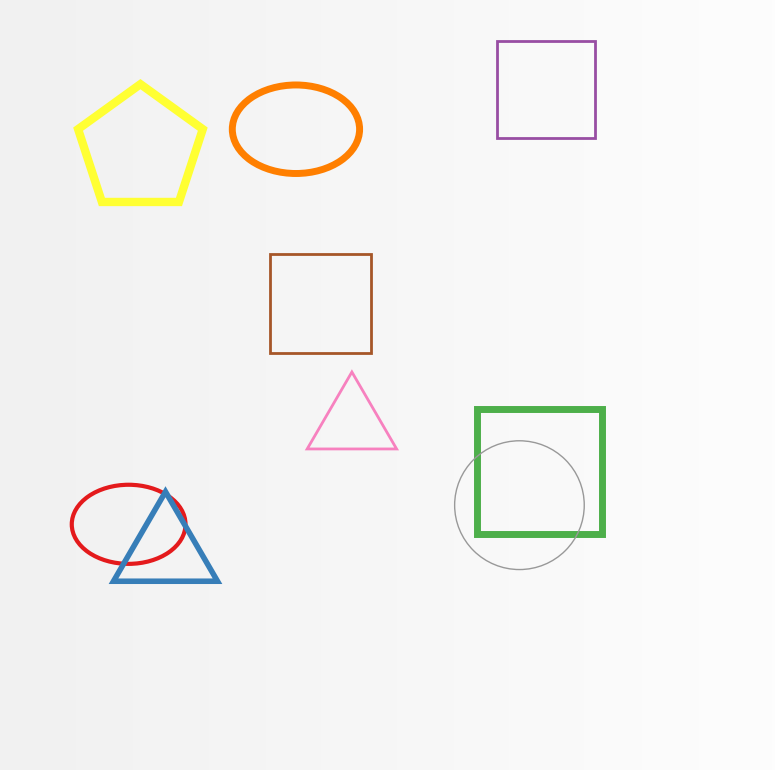[{"shape": "oval", "thickness": 1.5, "radius": 0.37, "center": [0.166, 0.319]}, {"shape": "triangle", "thickness": 2, "radius": 0.39, "center": [0.214, 0.284]}, {"shape": "square", "thickness": 2.5, "radius": 0.4, "center": [0.696, 0.388]}, {"shape": "square", "thickness": 1, "radius": 0.32, "center": [0.705, 0.883]}, {"shape": "oval", "thickness": 2.5, "radius": 0.41, "center": [0.382, 0.832]}, {"shape": "pentagon", "thickness": 3, "radius": 0.42, "center": [0.181, 0.806]}, {"shape": "square", "thickness": 1, "radius": 0.32, "center": [0.414, 0.606]}, {"shape": "triangle", "thickness": 1, "radius": 0.33, "center": [0.454, 0.45]}, {"shape": "circle", "thickness": 0.5, "radius": 0.42, "center": [0.67, 0.344]}]